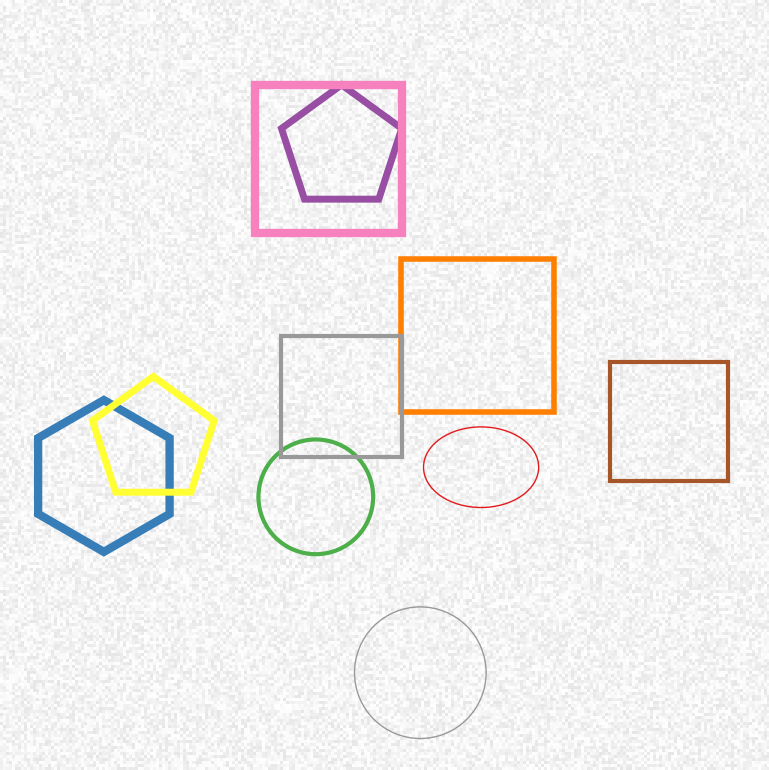[{"shape": "oval", "thickness": 0.5, "radius": 0.37, "center": [0.625, 0.393]}, {"shape": "hexagon", "thickness": 3, "radius": 0.49, "center": [0.135, 0.382]}, {"shape": "circle", "thickness": 1.5, "radius": 0.37, "center": [0.41, 0.355]}, {"shape": "pentagon", "thickness": 2.5, "radius": 0.41, "center": [0.444, 0.808]}, {"shape": "square", "thickness": 2, "radius": 0.5, "center": [0.62, 0.564]}, {"shape": "pentagon", "thickness": 2.5, "radius": 0.42, "center": [0.199, 0.428]}, {"shape": "square", "thickness": 1.5, "radius": 0.38, "center": [0.868, 0.453]}, {"shape": "square", "thickness": 3, "radius": 0.48, "center": [0.427, 0.794]}, {"shape": "square", "thickness": 1.5, "radius": 0.39, "center": [0.444, 0.485]}, {"shape": "circle", "thickness": 0.5, "radius": 0.43, "center": [0.546, 0.126]}]